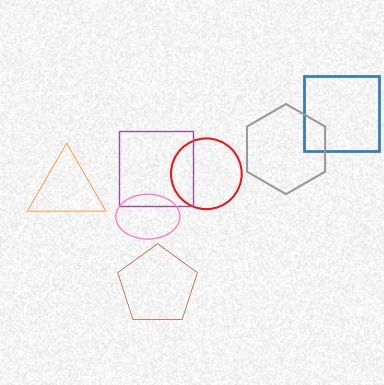[{"shape": "circle", "thickness": 1.5, "radius": 0.46, "center": [0.536, 0.549]}, {"shape": "square", "thickness": 2, "radius": 0.49, "center": [0.887, 0.706]}, {"shape": "square", "thickness": 1, "radius": 0.49, "center": [0.405, 0.563]}, {"shape": "triangle", "thickness": 0.5, "radius": 0.59, "center": [0.173, 0.51]}, {"shape": "pentagon", "thickness": 0.5, "radius": 0.54, "center": [0.409, 0.258]}, {"shape": "oval", "thickness": 1, "radius": 0.42, "center": [0.384, 0.437]}, {"shape": "hexagon", "thickness": 1.5, "radius": 0.59, "center": [0.743, 0.613]}]